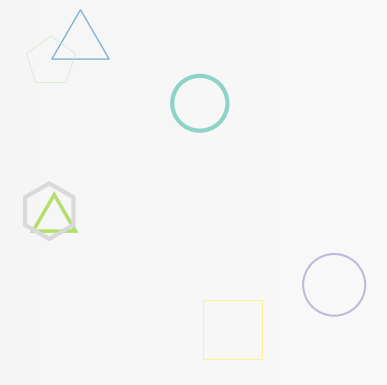[{"shape": "circle", "thickness": 3, "radius": 0.36, "center": [0.516, 0.732]}, {"shape": "circle", "thickness": 1.5, "radius": 0.4, "center": [0.862, 0.26]}, {"shape": "triangle", "thickness": 1, "radius": 0.43, "center": [0.208, 0.889]}, {"shape": "triangle", "thickness": 2.5, "radius": 0.32, "center": [0.14, 0.431]}, {"shape": "hexagon", "thickness": 3, "radius": 0.36, "center": [0.127, 0.452]}, {"shape": "pentagon", "thickness": 0.5, "radius": 0.33, "center": [0.132, 0.84]}, {"shape": "square", "thickness": 0.5, "radius": 0.38, "center": [0.601, 0.144]}]